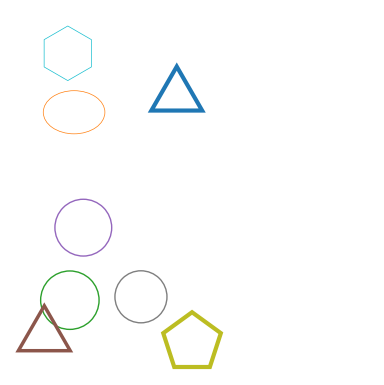[{"shape": "triangle", "thickness": 3, "radius": 0.38, "center": [0.459, 0.751]}, {"shape": "oval", "thickness": 0.5, "radius": 0.4, "center": [0.192, 0.708]}, {"shape": "circle", "thickness": 1, "radius": 0.38, "center": [0.181, 0.22]}, {"shape": "circle", "thickness": 1, "radius": 0.37, "center": [0.216, 0.409]}, {"shape": "triangle", "thickness": 2.5, "radius": 0.39, "center": [0.115, 0.128]}, {"shape": "circle", "thickness": 1, "radius": 0.34, "center": [0.366, 0.229]}, {"shape": "pentagon", "thickness": 3, "radius": 0.39, "center": [0.499, 0.11]}, {"shape": "hexagon", "thickness": 0.5, "radius": 0.35, "center": [0.176, 0.862]}]